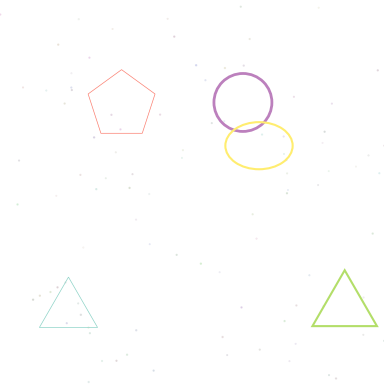[{"shape": "triangle", "thickness": 0.5, "radius": 0.44, "center": [0.178, 0.193]}, {"shape": "pentagon", "thickness": 0.5, "radius": 0.46, "center": [0.316, 0.728]}, {"shape": "triangle", "thickness": 1.5, "radius": 0.48, "center": [0.895, 0.201]}, {"shape": "circle", "thickness": 2, "radius": 0.38, "center": [0.631, 0.734]}, {"shape": "oval", "thickness": 1.5, "radius": 0.44, "center": [0.673, 0.622]}]